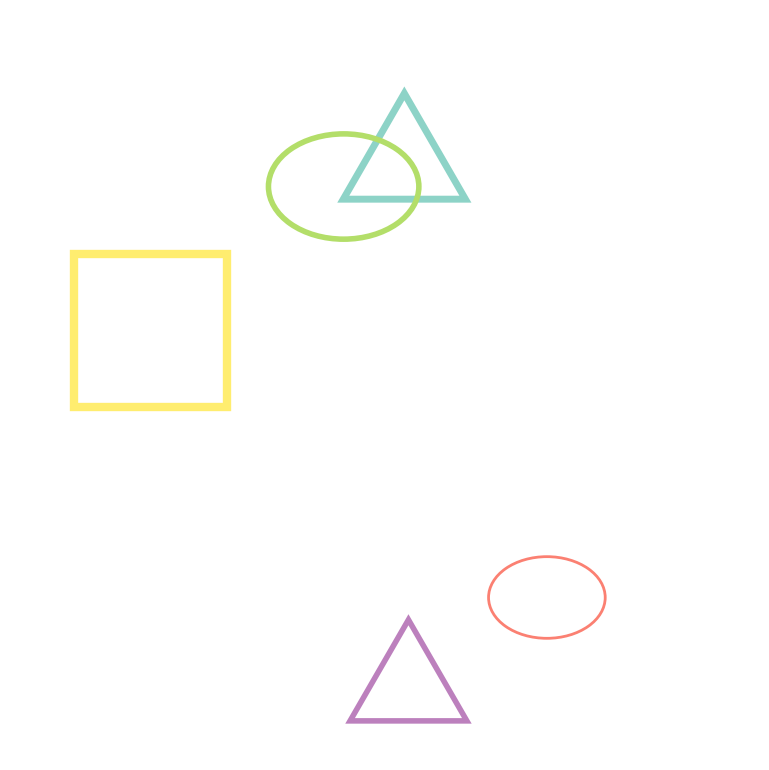[{"shape": "triangle", "thickness": 2.5, "radius": 0.46, "center": [0.525, 0.787]}, {"shape": "oval", "thickness": 1, "radius": 0.38, "center": [0.71, 0.224]}, {"shape": "oval", "thickness": 2, "radius": 0.49, "center": [0.446, 0.758]}, {"shape": "triangle", "thickness": 2, "radius": 0.44, "center": [0.53, 0.108]}, {"shape": "square", "thickness": 3, "radius": 0.5, "center": [0.196, 0.571]}]